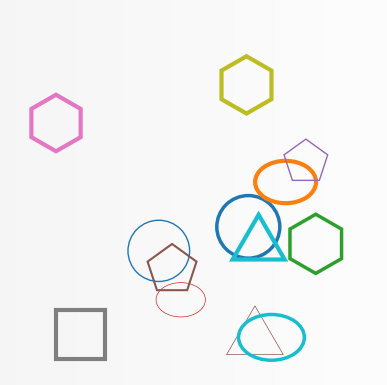[{"shape": "circle", "thickness": 1, "radius": 0.4, "center": [0.41, 0.348]}, {"shape": "circle", "thickness": 2.5, "radius": 0.41, "center": [0.641, 0.411]}, {"shape": "oval", "thickness": 3, "radius": 0.39, "center": [0.737, 0.527]}, {"shape": "hexagon", "thickness": 2.5, "radius": 0.38, "center": [0.815, 0.367]}, {"shape": "oval", "thickness": 0.5, "radius": 0.32, "center": [0.466, 0.221]}, {"shape": "pentagon", "thickness": 1, "radius": 0.3, "center": [0.789, 0.579]}, {"shape": "pentagon", "thickness": 1.5, "radius": 0.33, "center": [0.444, 0.3]}, {"shape": "triangle", "thickness": 0.5, "radius": 0.42, "center": [0.658, 0.121]}, {"shape": "hexagon", "thickness": 3, "radius": 0.37, "center": [0.145, 0.68]}, {"shape": "square", "thickness": 3, "radius": 0.32, "center": [0.207, 0.131]}, {"shape": "hexagon", "thickness": 3, "radius": 0.37, "center": [0.636, 0.779]}, {"shape": "oval", "thickness": 2.5, "radius": 0.42, "center": [0.701, 0.124]}, {"shape": "triangle", "thickness": 3, "radius": 0.39, "center": [0.667, 0.365]}]